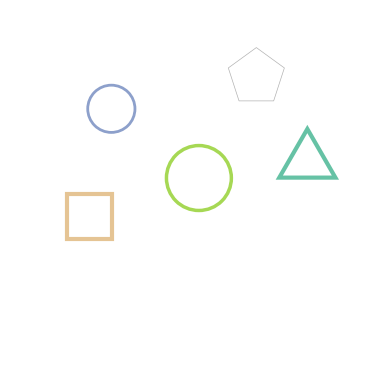[{"shape": "triangle", "thickness": 3, "radius": 0.42, "center": [0.798, 0.581]}, {"shape": "circle", "thickness": 2, "radius": 0.31, "center": [0.289, 0.717]}, {"shape": "circle", "thickness": 2.5, "radius": 0.42, "center": [0.517, 0.538]}, {"shape": "square", "thickness": 3, "radius": 0.29, "center": [0.232, 0.438]}, {"shape": "pentagon", "thickness": 0.5, "radius": 0.38, "center": [0.666, 0.8]}]